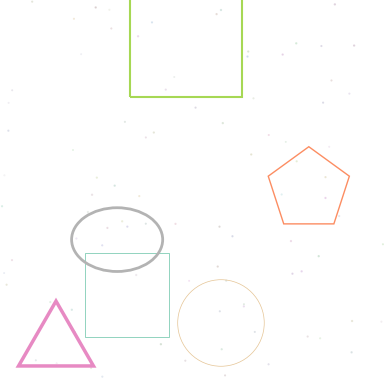[{"shape": "square", "thickness": 0.5, "radius": 0.54, "center": [0.33, 0.234]}, {"shape": "pentagon", "thickness": 1, "radius": 0.55, "center": [0.802, 0.508]}, {"shape": "triangle", "thickness": 2.5, "radius": 0.56, "center": [0.145, 0.106]}, {"shape": "square", "thickness": 1.5, "radius": 0.73, "center": [0.484, 0.892]}, {"shape": "circle", "thickness": 0.5, "radius": 0.56, "center": [0.574, 0.161]}, {"shape": "oval", "thickness": 2, "radius": 0.59, "center": [0.304, 0.378]}]